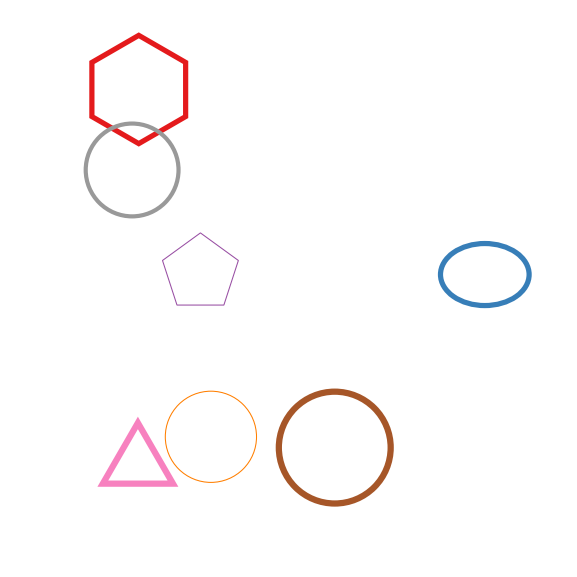[{"shape": "hexagon", "thickness": 2.5, "radius": 0.47, "center": [0.24, 0.844]}, {"shape": "oval", "thickness": 2.5, "radius": 0.38, "center": [0.839, 0.524]}, {"shape": "pentagon", "thickness": 0.5, "radius": 0.35, "center": [0.347, 0.527]}, {"shape": "circle", "thickness": 0.5, "radius": 0.39, "center": [0.365, 0.243]}, {"shape": "circle", "thickness": 3, "radius": 0.48, "center": [0.58, 0.224]}, {"shape": "triangle", "thickness": 3, "radius": 0.35, "center": [0.239, 0.197]}, {"shape": "circle", "thickness": 2, "radius": 0.4, "center": [0.229, 0.705]}]